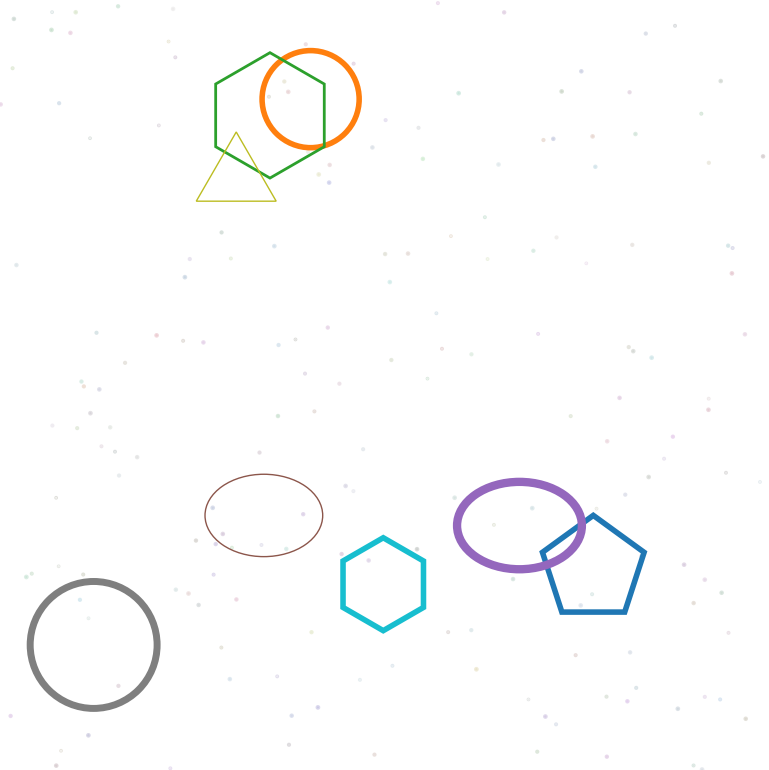[{"shape": "pentagon", "thickness": 2, "radius": 0.35, "center": [0.771, 0.261]}, {"shape": "circle", "thickness": 2, "radius": 0.32, "center": [0.403, 0.871]}, {"shape": "hexagon", "thickness": 1, "radius": 0.41, "center": [0.351, 0.85]}, {"shape": "oval", "thickness": 3, "radius": 0.41, "center": [0.675, 0.317]}, {"shape": "oval", "thickness": 0.5, "radius": 0.38, "center": [0.343, 0.331]}, {"shape": "circle", "thickness": 2.5, "radius": 0.41, "center": [0.122, 0.162]}, {"shape": "triangle", "thickness": 0.5, "radius": 0.3, "center": [0.307, 0.769]}, {"shape": "hexagon", "thickness": 2, "radius": 0.3, "center": [0.498, 0.241]}]